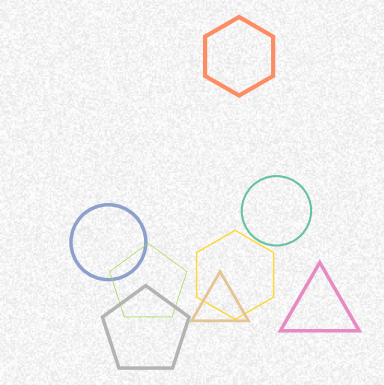[{"shape": "circle", "thickness": 1.5, "radius": 0.45, "center": [0.718, 0.452]}, {"shape": "hexagon", "thickness": 3, "radius": 0.51, "center": [0.621, 0.854]}, {"shape": "circle", "thickness": 2.5, "radius": 0.49, "center": [0.282, 0.371]}, {"shape": "triangle", "thickness": 2.5, "radius": 0.59, "center": [0.831, 0.2]}, {"shape": "pentagon", "thickness": 0.5, "radius": 0.53, "center": [0.385, 0.262]}, {"shape": "hexagon", "thickness": 1, "radius": 0.58, "center": [0.611, 0.286]}, {"shape": "triangle", "thickness": 2, "radius": 0.43, "center": [0.572, 0.209]}, {"shape": "pentagon", "thickness": 2.5, "radius": 0.59, "center": [0.379, 0.14]}]